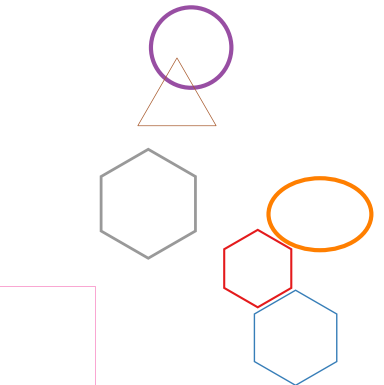[{"shape": "hexagon", "thickness": 1.5, "radius": 0.5, "center": [0.669, 0.302]}, {"shape": "hexagon", "thickness": 1, "radius": 0.62, "center": [0.768, 0.123]}, {"shape": "circle", "thickness": 3, "radius": 0.52, "center": [0.497, 0.876]}, {"shape": "oval", "thickness": 3, "radius": 0.67, "center": [0.831, 0.444]}, {"shape": "triangle", "thickness": 0.5, "radius": 0.59, "center": [0.46, 0.732]}, {"shape": "square", "thickness": 0.5, "radius": 0.69, "center": [0.108, 0.118]}, {"shape": "hexagon", "thickness": 2, "radius": 0.71, "center": [0.385, 0.471]}]